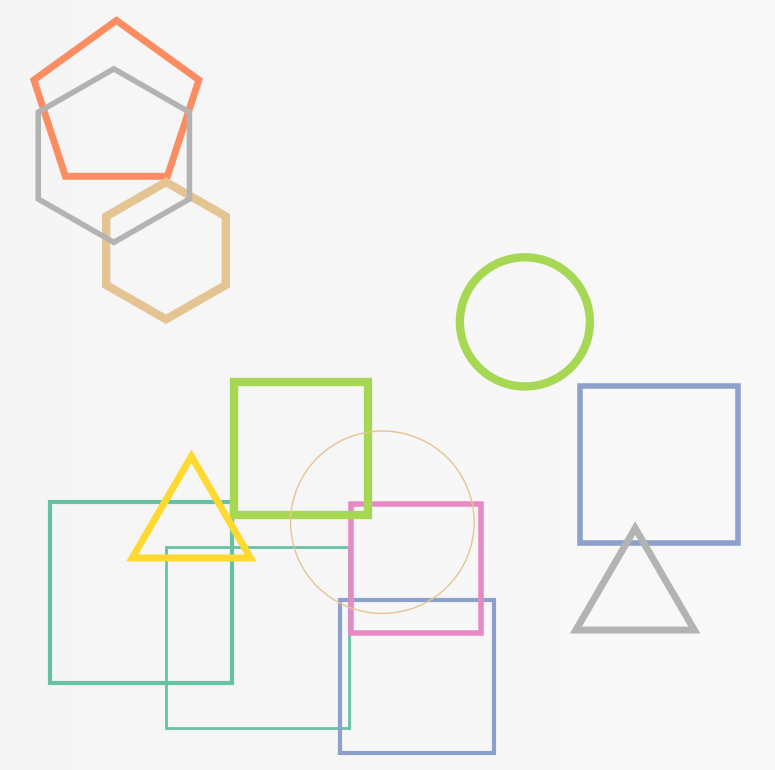[{"shape": "square", "thickness": 1.5, "radius": 0.59, "center": [0.182, 0.231]}, {"shape": "square", "thickness": 1, "radius": 0.59, "center": [0.333, 0.172]}, {"shape": "pentagon", "thickness": 2.5, "radius": 0.56, "center": [0.15, 0.862]}, {"shape": "square", "thickness": 2, "radius": 0.51, "center": [0.85, 0.397]}, {"shape": "square", "thickness": 1.5, "radius": 0.5, "center": [0.538, 0.122]}, {"shape": "square", "thickness": 2, "radius": 0.42, "center": [0.536, 0.262]}, {"shape": "square", "thickness": 3, "radius": 0.43, "center": [0.389, 0.418]}, {"shape": "circle", "thickness": 3, "radius": 0.42, "center": [0.677, 0.582]}, {"shape": "triangle", "thickness": 2.5, "radius": 0.44, "center": [0.247, 0.319]}, {"shape": "circle", "thickness": 0.5, "radius": 0.59, "center": [0.493, 0.322]}, {"shape": "hexagon", "thickness": 3, "radius": 0.45, "center": [0.214, 0.674]}, {"shape": "hexagon", "thickness": 2, "radius": 0.56, "center": [0.147, 0.798]}, {"shape": "triangle", "thickness": 2.5, "radius": 0.44, "center": [0.82, 0.226]}]